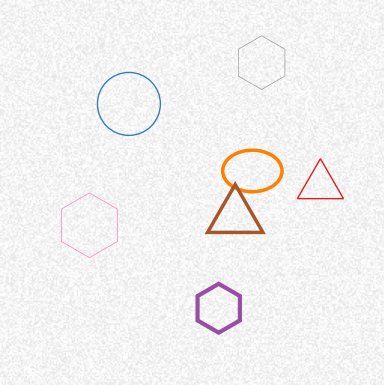[{"shape": "triangle", "thickness": 1, "radius": 0.35, "center": [0.832, 0.519]}, {"shape": "circle", "thickness": 1, "radius": 0.41, "center": [0.335, 0.73]}, {"shape": "hexagon", "thickness": 3, "radius": 0.32, "center": [0.568, 0.199]}, {"shape": "oval", "thickness": 2.5, "radius": 0.39, "center": [0.655, 0.556]}, {"shape": "triangle", "thickness": 2.5, "radius": 0.41, "center": [0.611, 0.438]}, {"shape": "hexagon", "thickness": 0.5, "radius": 0.42, "center": [0.232, 0.415]}, {"shape": "hexagon", "thickness": 0.5, "radius": 0.35, "center": [0.68, 0.837]}]